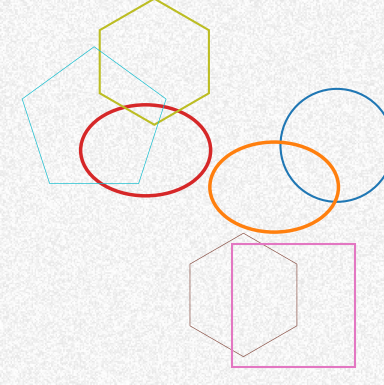[{"shape": "circle", "thickness": 1.5, "radius": 0.73, "center": [0.875, 0.622]}, {"shape": "oval", "thickness": 2.5, "radius": 0.84, "center": [0.712, 0.514]}, {"shape": "oval", "thickness": 2.5, "radius": 0.84, "center": [0.378, 0.61]}, {"shape": "hexagon", "thickness": 0.5, "radius": 0.8, "center": [0.632, 0.234]}, {"shape": "square", "thickness": 1.5, "radius": 0.8, "center": [0.763, 0.207]}, {"shape": "hexagon", "thickness": 1.5, "radius": 0.82, "center": [0.401, 0.84]}, {"shape": "pentagon", "thickness": 0.5, "radius": 0.98, "center": [0.244, 0.682]}]